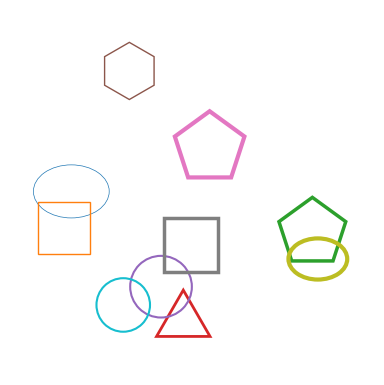[{"shape": "oval", "thickness": 0.5, "radius": 0.49, "center": [0.185, 0.503]}, {"shape": "square", "thickness": 1, "radius": 0.34, "center": [0.167, 0.408]}, {"shape": "pentagon", "thickness": 2.5, "radius": 0.46, "center": [0.811, 0.396]}, {"shape": "triangle", "thickness": 2, "radius": 0.4, "center": [0.476, 0.166]}, {"shape": "circle", "thickness": 1.5, "radius": 0.4, "center": [0.418, 0.255]}, {"shape": "hexagon", "thickness": 1, "radius": 0.37, "center": [0.336, 0.816]}, {"shape": "pentagon", "thickness": 3, "radius": 0.48, "center": [0.545, 0.616]}, {"shape": "square", "thickness": 2.5, "radius": 0.35, "center": [0.495, 0.363]}, {"shape": "oval", "thickness": 3, "radius": 0.38, "center": [0.826, 0.327]}, {"shape": "circle", "thickness": 1.5, "radius": 0.35, "center": [0.32, 0.208]}]